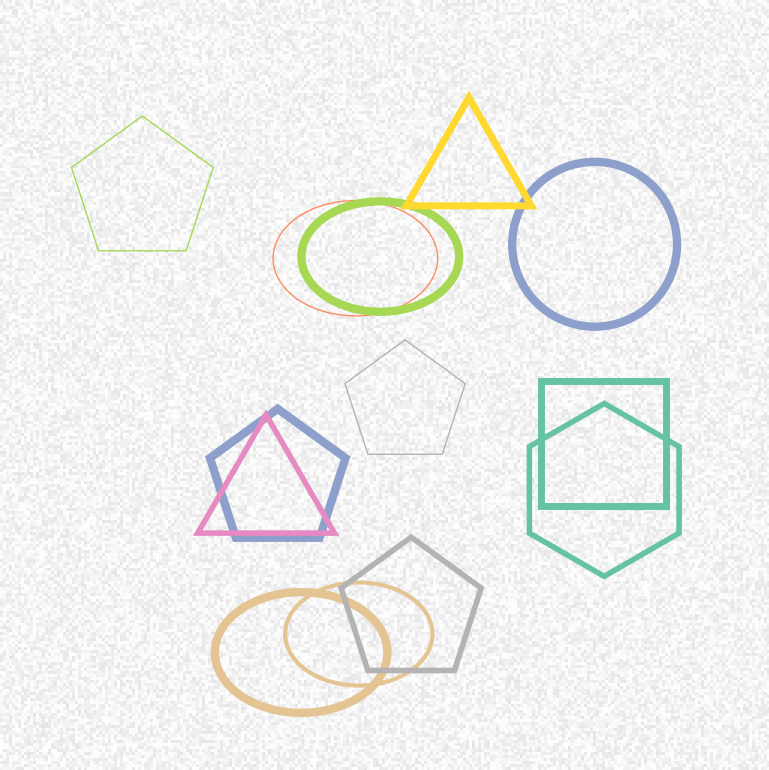[{"shape": "hexagon", "thickness": 2, "radius": 0.56, "center": [0.785, 0.364]}, {"shape": "square", "thickness": 2.5, "radius": 0.41, "center": [0.783, 0.424]}, {"shape": "oval", "thickness": 0.5, "radius": 0.53, "center": [0.462, 0.665]}, {"shape": "circle", "thickness": 3, "radius": 0.54, "center": [0.772, 0.683]}, {"shape": "pentagon", "thickness": 3, "radius": 0.46, "center": [0.361, 0.377]}, {"shape": "triangle", "thickness": 2, "radius": 0.51, "center": [0.346, 0.359]}, {"shape": "pentagon", "thickness": 0.5, "radius": 0.48, "center": [0.185, 0.753]}, {"shape": "oval", "thickness": 3, "radius": 0.51, "center": [0.494, 0.667]}, {"shape": "triangle", "thickness": 2.5, "radius": 0.47, "center": [0.609, 0.78]}, {"shape": "oval", "thickness": 1.5, "radius": 0.48, "center": [0.466, 0.177]}, {"shape": "oval", "thickness": 3, "radius": 0.56, "center": [0.391, 0.153]}, {"shape": "pentagon", "thickness": 2, "radius": 0.48, "center": [0.534, 0.207]}, {"shape": "pentagon", "thickness": 0.5, "radius": 0.41, "center": [0.526, 0.476]}]